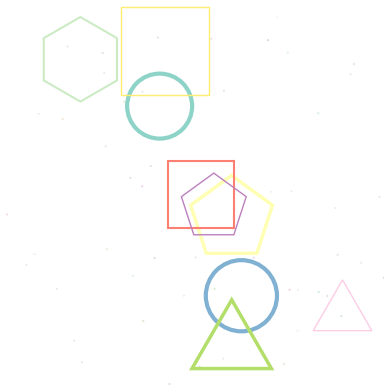[{"shape": "circle", "thickness": 3, "radius": 0.42, "center": [0.415, 0.724]}, {"shape": "pentagon", "thickness": 2.5, "radius": 0.56, "center": [0.601, 0.432]}, {"shape": "square", "thickness": 1.5, "radius": 0.43, "center": [0.522, 0.495]}, {"shape": "circle", "thickness": 3, "radius": 0.46, "center": [0.627, 0.232]}, {"shape": "triangle", "thickness": 2.5, "radius": 0.6, "center": [0.602, 0.102]}, {"shape": "triangle", "thickness": 1, "radius": 0.44, "center": [0.89, 0.185]}, {"shape": "pentagon", "thickness": 1, "radius": 0.44, "center": [0.555, 0.462]}, {"shape": "hexagon", "thickness": 1.5, "radius": 0.55, "center": [0.209, 0.846]}, {"shape": "square", "thickness": 1, "radius": 0.57, "center": [0.429, 0.867]}]